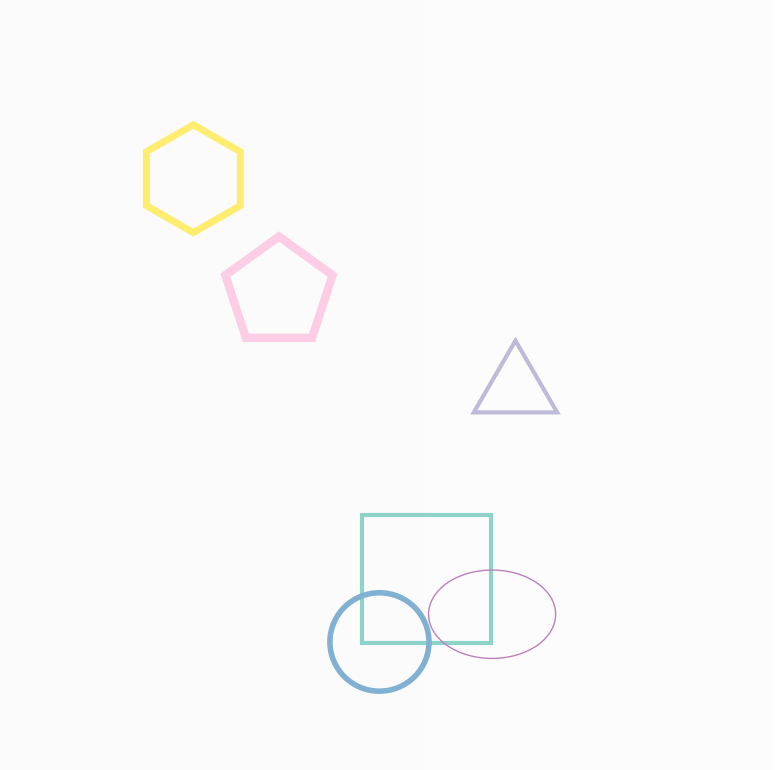[{"shape": "square", "thickness": 1.5, "radius": 0.42, "center": [0.55, 0.248]}, {"shape": "triangle", "thickness": 1.5, "radius": 0.31, "center": [0.665, 0.495]}, {"shape": "circle", "thickness": 2, "radius": 0.32, "center": [0.49, 0.166]}, {"shape": "pentagon", "thickness": 3, "radius": 0.36, "center": [0.36, 0.62]}, {"shape": "oval", "thickness": 0.5, "radius": 0.41, "center": [0.635, 0.202]}, {"shape": "hexagon", "thickness": 2.5, "radius": 0.35, "center": [0.249, 0.768]}]